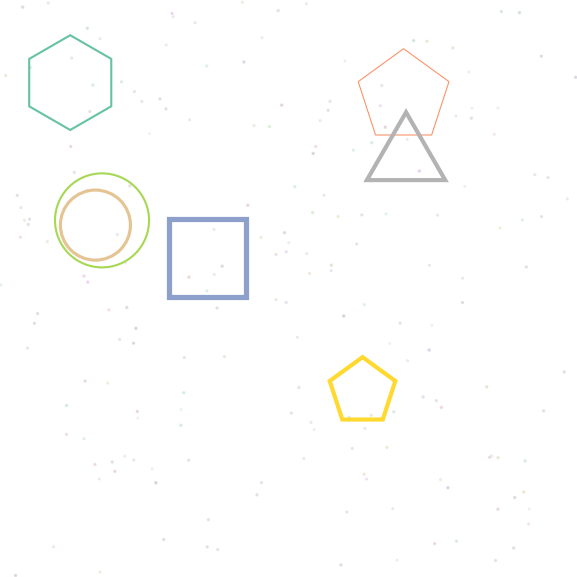[{"shape": "hexagon", "thickness": 1, "radius": 0.41, "center": [0.122, 0.856]}, {"shape": "pentagon", "thickness": 0.5, "radius": 0.41, "center": [0.699, 0.832]}, {"shape": "square", "thickness": 2.5, "radius": 0.34, "center": [0.36, 0.552]}, {"shape": "circle", "thickness": 1, "radius": 0.41, "center": [0.177, 0.618]}, {"shape": "pentagon", "thickness": 2, "radius": 0.3, "center": [0.628, 0.321]}, {"shape": "circle", "thickness": 1.5, "radius": 0.3, "center": [0.165, 0.609]}, {"shape": "triangle", "thickness": 2, "radius": 0.39, "center": [0.703, 0.726]}]